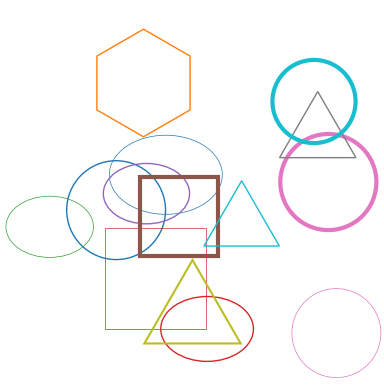[{"shape": "circle", "thickness": 1, "radius": 0.64, "center": [0.302, 0.454]}, {"shape": "oval", "thickness": 0.5, "radius": 0.73, "center": [0.431, 0.546]}, {"shape": "hexagon", "thickness": 1, "radius": 0.7, "center": [0.373, 0.784]}, {"shape": "oval", "thickness": 0.5, "radius": 0.57, "center": [0.129, 0.411]}, {"shape": "oval", "thickness": 1, "radius": 0.6, "center": [0.538, 0.146]}, {"shape": "square", "thickness": 0.5, "radius": 0.65, "center": [0.403, 0.276]}, {"shape": "oval", "thickness": 1, "radius": 0.56, "center": [0.38, 0.497]}, {"shape": "square", "thickness": 3, "radius": 0.51, "center": [0.465, 0.437]}, {"shape": "circle", "thickness": 0.5, "radius": 0.58, "center": [0.874, 0.135]}, {"shape": "circle", "thickness": 3, "radius": 0.62, "center": [0.853, 0.527]}, {"shape": "triangle", "thickness": 1, "radius": 0.57, "center": [0.825, 0.648]}, {"shape": "triangle", "thickness": 1.5, "radius": 0.72, "center": [0.5, 0.18]}, {"shape": "triangle", "thickness": 1, "radius": 0.57, "center": [0.628, 0.417]}, {"shape": "circle", "thickness": 3, "radius": 0.54, "center": [0.816, 0.736]}]